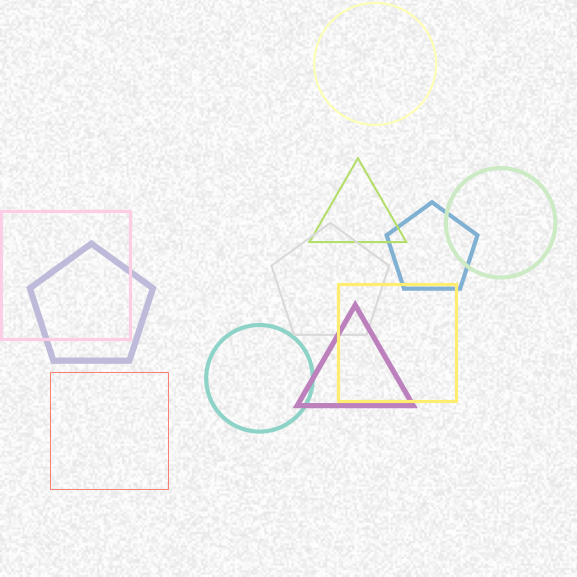[{"shape": "circle", "thickness": 2, "radius": 0.46, "center": [0.449, 0.344]}, {"shape": "circle", "thickness": 1, "radius": 0.53, "center": [0.65, 0.888]}, {"shape": "pentagon", "thickness": 3, "radius": 0.56, "center": [0.158, 0.465]}, {"shape": "square", "thickness": 0.5, "radius": 0.51, "center": [0.189, 0.254]}, {"shape": "pentagon", "thickness": 2, "radius": 0.41, "center": [0.748, 0.566]}, {"shape": "triangle", "thickness": 1, "radius": 0.48, "center": [0.62, 0.628]}, {"shape": "square", "thickness": 1.5, "radius": 0.56, "center": [0.114, 0.523]}, {"shape": "pentagon", "thickness": 1, "radius": 0.54, "center": [0.572, 0.506]}, {"shape": "triangle", "thickness": 2.5, "radius": 0.58, "center": [0.615, 0.355]}, {"shape": "circle", "thickness": 2, "radius": 0.47, "center": [0.867, 0.613]}, {"shape": "square", "thickness": 1.5, "radius": 0.51, "center": [0.687, 0.406]}]